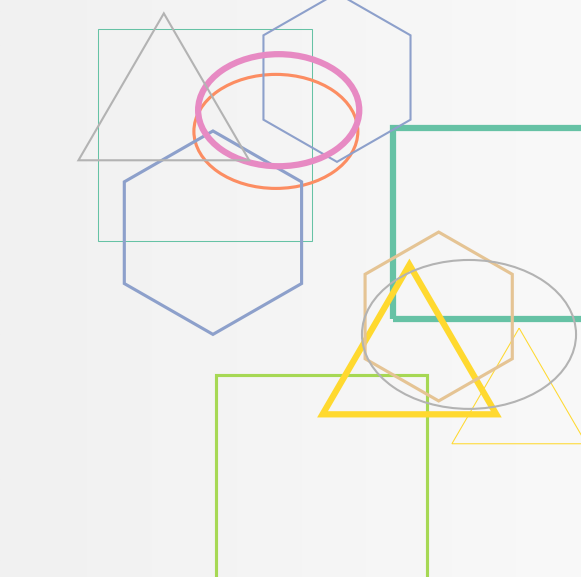[{"shape": "square", "thickness": 0.5, "radius": 0.92, "center": [0.353, 0.766]}, {"shape": "square", "thickness": 3, "radius": 0.83, "center": [0.841, 0.612]}, {"shape": "oval", "thickness": 1.5, "radius": 0.71, "center": [0.475, 0.772]}, {"shape": "hexagon", "thickness": 1, "radius": 0.73, "center": [0.58, 0.865]}, {"shape": "hexagon", "thickness": 1.5, "radius": 0.88, "center": [0.366, 0.596]}, {"shape": "oval", "thickness": 3, "radius": 0.69, "center": [0.479, 0.808]}, {"shape": "square", "thickness": 1.5, "radius": 0.91, "center": [0.554, 0.168]}, {"shape": "triangle", "thickness": 0.5, "radius": 0.67, "center": [0.893, 0.297]}, {"shape": "triangle", "thickness": 3, "radius": 0.86, "center": [0.704, 0.368]}, {"shape": "hexagon", "thickness": 1.5, "radius": 0.73, "center": [0.755, 0.451]}, {"shape": "oval", "thickness": 1, "radius": 0.92, "center": [0.807, 0.42]}, {"shape": "triangle", "thickness": 1, "radius": 0.85, "center": [0.282, 0.806]}]